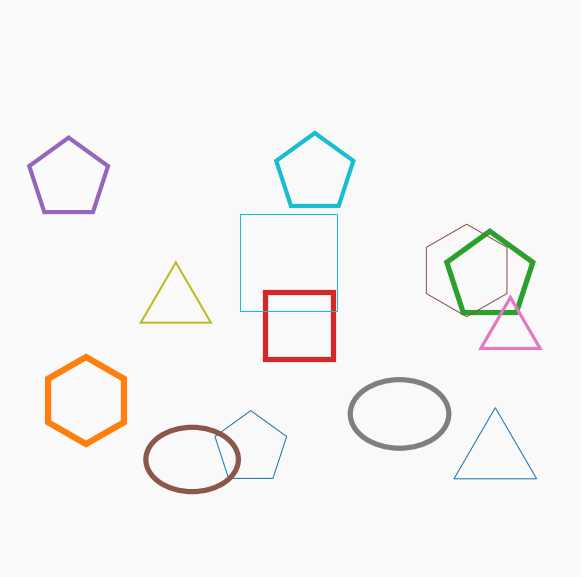[{"shape": "pentagon", "thickness": 0.5, "radius": 0.32, "center": [0.431, 0.223]}, {"shape": "triangle", "thickness": 0.5, "radius": 0.41, "center": [0.852, 0.211]}, {"shape": "hexagon", "thickness": 3, "radius": 0.38, "center": [0.148, 0.306]}, {"shape": "pentagon", "thickness": 2.5, "radius": 0.39, "center": [0.843, 0.521]}, {"shape": "square", "thickness": 2.5, "radius": 0.29, "center": [0.514, 0.435]}, {"shape": "pentagon", "thickness": 2, "radius": 0.36, "center": [0.118, 0.69]}, {"shape": "oval", "thickness": 2.5, "radius": 0.4, "center": [0.331, 0.204]}, {"shape": "hexagon", "thickness": 0.5, "radius": 0.4, "center": [0.803, 0.531]}, {"shape": "triangle", "thickness": 1.5, "radius": 0.29, "center": [0.878, 0.425]}, {"shape": "oval", "thickness": 2.5, "radius": 0.42, "center": [0.687, 0.282]}, {"shape": "triangle", "thickness": 1, "radius": 0.35, "center": [0.302, 0.475]}, {"shape": "square", "thickness": 0.5, "radius": 0.42, "center": [0.496, 0.545]}, {"shape": "pentagon", "thickness": 2, "radius": 0.35, "center": [0.542, 0.699]}]